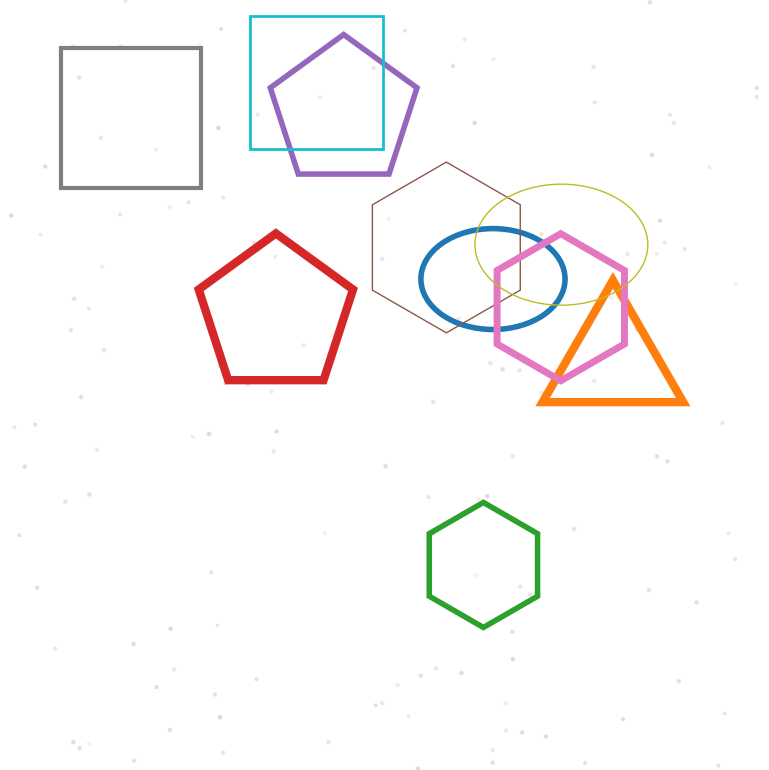[{"shape": "oval", "thickness": 2, "radius": 0.47, "center": [0.64, 0.638]}, {"shape": "triangle", "thickness": 3, "radius": 0.53, "center": [0.796, 0.53]}, {"shape": "hexagon", "thickness": 2, "radius": 0.41, "center": [0.628, 0.266]}, {"shape": "pentagon", "thickness": 3, "radius": 0.53, "center": [0.358, 0.591]}, {"shape": "pentagon", "thickness": 2, "radius": 0.5, "center": [0.446, 0.855]}, {"shape": "hexagon", "thickness": 0.5, "radius": 0.55, "center": [0.58, 0.679]}, {"shape": "hexagon", "thickness": 2.5, "radius": 0.48, "center": [0.728, 0.601]}, {"shape": "square", "thickness": 1.5, "radius": 0.45, "center": [0.17, 0.847]}, {"shape": "oval", "thickness": 0.5, "radius": 0.56, "center": [0.729, 0.682]}, {"shape": "square", "thickness": 1, "radius": 0.43, "center": [0.411, 0.892]}]